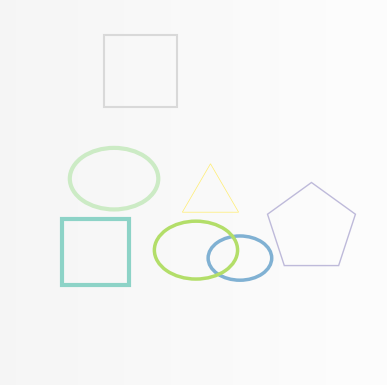[{"shape": "square", "thickness": 3, "radius": 0.43, "center": [0.246, 0.346]}, {"shape": "pentagon", "thickness": 1, "radius": 0.6, "center": [0.804, 0.407]}, {"shape": "oval", "thickness": 2.5, "radius": 0.41, "center": [0.619, 0.33]}, {"shape": "oval", "thickness": 2.5, "radius": 0.54, "center": [0.506, 0.35]}, {"shape": "square", "thickness": 1.5, "radius": 0.47, "center": [0.363, 0.816]}, {"shape": "oval", "thickness": 3, "radius": 0.57, "center": [0.294, 0.536]}, {"shape": "triangle", "thickness": 0.5, "radius": 0.42, "center": [0.543, 0.491]}]